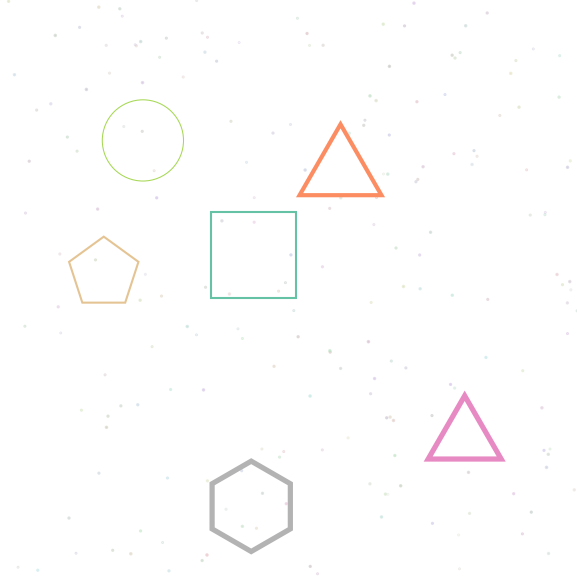[{"shape": "square", "thickness": 1, "radius": 0.37, "center": [0.439, 0.557]}, {"shape": "triangle", "thickness": 2, "radius": 0.41, "center": [0.59, 0.702]}, {"shape": "triangle", "thickness": 2.5, "radius": 0.37, "center": [0.805, 0.241]}, {"shape": "circle", "thickness": 0.5, "radius": 0.35, "center": [0.247, 0.756]}, {"shape": "pentagon", "thickness": 1, "radius": 0.32, "center": [0.18, 0.526]}, {"shape": "hexagon", "thickness": 2.5, "radius": 0.39, "center": [0.435, 0.122]}]